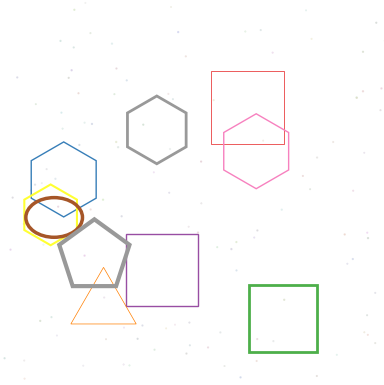[{"shape": "square", "thickness": 0.5, "radius": 0.47, "center": [0.643, 0.72]}, {"shape": "hexagon", "thickness": 1, "radius": 0.49, "center": [0.165, 0.534]}, {"shape": "square", "thickness": 2, "radius": 0.44, "center": [0.735, 0.173]}, {"shape": "square", "thickness": 1, "radius": 0.46, "center": [0.421, 0.298]}, {"shape": "triangle", "thickness": 0.5, "radius": 0.49, "center": [0.269, 0.208]}, {"shape": "hexagon", "thickness": 1.5, "radius": 0.39, "center": [0.132, 0.442]}, {"shape": "oval", "thickness": 2.5, "radius": 0.37, "center": [0.141, 0.435]}, {"shape": "hexagon", "thickness": 1, "radius": 0.49, "center": [0.665, 0.607]}, {"shape": "hexagon", "thickness": 2, "radius": 0.44, "center": [0.407, 0.663]}, {"shape": "pentagon", "thickness": 3, "radius": 0.48, "center": [0.245, 0.334]}]